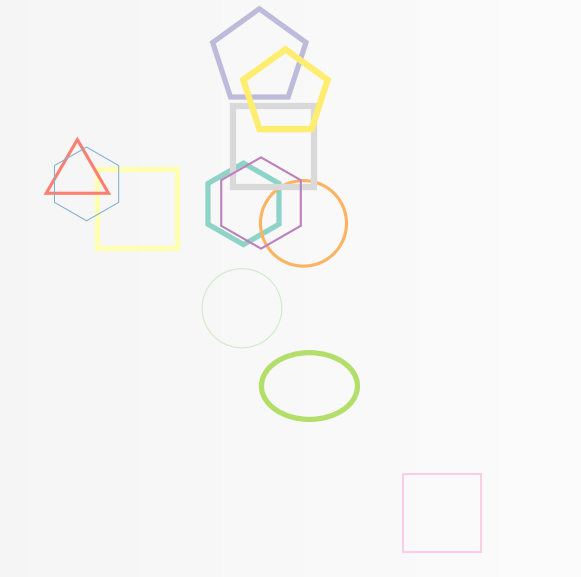[{"shape": "hexagon", "thickness": 2.5, "radius": 0.35, "center": [0.419, 0.646]}, {"shape": "square", "thickness": 2.5, "radius": 0.34, "center": [0.236, 0.638]}, {"shape": "pentagon", "thickness": 2.5, "radius": 0.42, "center": [0.446, 0.899]}, {"shape": "triangle", "thickness": 1.5, "radius": 0.31, "center": [0.133, 0.695]}, {"shape": "hexagon", "thickness": 0.5, "radius": 0.32, "center": [0.149, 0.681]}, {"shape": "circle", "thickness": 1.5, "radius": 0.37, "center": [0.522, 0.612]}, {"shape": "oval", "thickness": 2.5, "radius": 0.41, "center": [0.532, 0.331]}, {"shape": "square", "thickness": 1, "radius": 0.34, "center": [0.76, 0.111]}, {"shape": "square", "thickness": 3, "radius": 0.35, "center": [0.47, 0.745]}, {"shape": "hexagon", "thickness": 1, "radius": 0.4, "center": [0.449, 0.648]}, {"shape": "circle", "thickness": 0.5, "radius": 0.34, "center": [0.416, 0.465]}, {"shape": "pentagon", "thickness": 3, "radius": 0.38, "center": [0.491, 0.837]}]